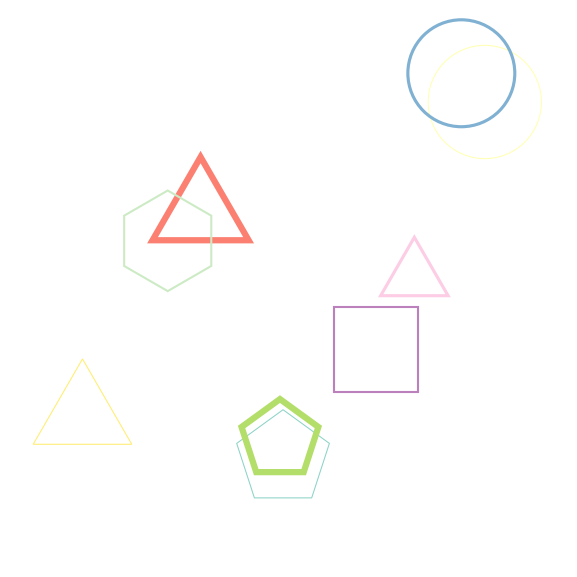[{"shape": "pentagon", "thickness": 0.5, "radius": 0.42, "center": [0.49, 0.205]}, {"shape": "circle", "thickness": 0.5, "radius": 0.49, "center": [0.839, 0.823]}, {"shape": "triangle", "thickness": 3, "radius": 0.48, "center": [0.347, 0.631]}, {"shape": "circle", "thickness": 1.5, "radius": 0.46, "center": [0.799, 0.872]}, {"shape": "pentagon", "thickness": 3, "radius": 0.35, "center": [0.485, 0.238]}, {"shape": "triangle", "thickness": 1.5, "radius": 0.34, "center": [0.718, 0.521]}, {"shape": "square", "thickness": 1, "radius": 0.37, "center": [0.651, 0.395]}, {"shape": "hexagon", "thickness": 1, "radius": 0.44, "center": [0.29, 0.582]}, {"shape": "triangle", "thickness": 0.5, "radius": 0.49, "center": [0.143, 0.279]}]